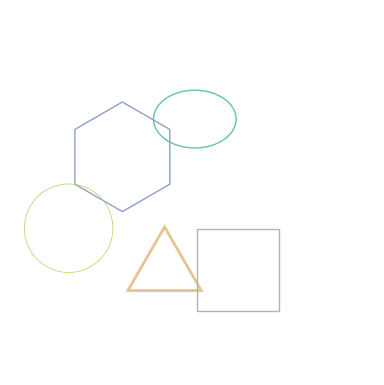[{"shape": "oval", "thickness": 1, "radius": 0.54, "center": [0.506, 0.691]}, {"shape": "hexagon", "thickness": 1, "radius": 0.71, "center": [0.318, 0.593]}, {"shape": "circle", "thickness": 0.5, "radius": 0.57, "center": [0.178, 0.407]}, {"shape": "triangle", "thickness": 2, "radius": 0.55, "center": [0.427, 0.3]}, {"shape": "square", "thickness": 1, "radius": 0.53, "center": [0.618, 0.3]}]